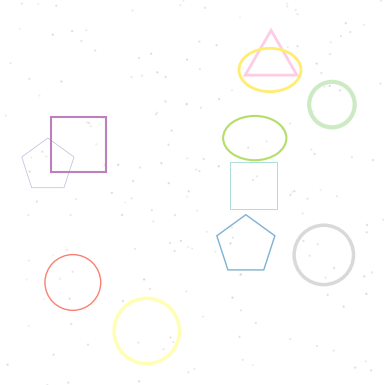[{"shape": "square", "thickness": 0.5, "radius": 0.31, "center": [0.658, 0.519]}, {"shape": "circle", "thickness": 2.5, "radius": 0.42, "center": [0.381, 0.14]}, {"shape": "pentagon", "thickness": 0.5, "radius": 0.36, "center": [0.124, 0.57]}, {"shape": "circle", "thickness": 1, "radius": 0.36, "center": [0.189, 0.266]}, {"shape": "pentagon", "thickness": 1, "radius": 0.4, "center": [0.639, 0.363]}, {"shape": "oval", "thickness": 1.5, "radius": 0.41, "center": [0.662, 0.641]}, {"shape": "triangle", "thickness": 2, "radius": 0.39, "center": [0.704, 0.844]}, {"shape": "circle", "thickness": 2.5, "radius": 0.39, "center": [0.841, 0.338]}, {"shape": "square", "thickness": 1.5, "radius": 0.36, "center": [0.204, 0.624]}, {"shape": "circle", "thickness": 3, "radius": 0.3, "center": [0.862, 0.728]}, {"shape": "oval", "thickness": 2, "radius": 0.4, "center": [0.701, 0.818]}]